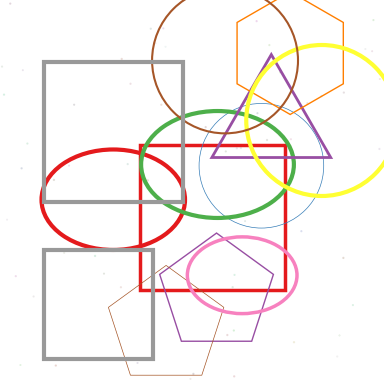[{"shape": "square", "thickness": 2.5, "radius": 0.94, "center": [0.552, 0.435]}, {"shape": "oval", "thickness": 3, "radius": 0.93, "center": [0.294, 0.481]}, {"shape": "circle", "thickness": 0.5, "radius": 0.81, "center": [0.679, 0.569]}, {"shape": "oval", "thickness": 3, "radius": 0.99, "center": [0.565, 0.573]}, {"shape": "pentagon", "thickness": 1, "radius": 0.78, "center": [0.562, 0.239]}, {"shape": "triangle", "thickness": 2, "radius": 0.89, "center": [0.705, 0.68]}, {"shape": "hexagon", "thickness": 1, "radius": 0.8, "center": [0.754, 0.862]}, {"shape": "circle", "thickness": 3, "radius": 0.98, "center": [0.836, 0.687]}, {"shape": "circle", "thickness": 1.5, "radius": 0.95, "center": [0.585, 0.843]}, {"shape": "pentagon", "thickness": 0.5, "radius": 0.79, "center": [0.431, 0.153]}, {"shape": "oval", "thickness": 2.5, "radius": 0.71, "center": [0.629, 0.285]}, {"shape": "square", "thickness": 3, "radius": 0.91, "center": [0.295, 0.658]}, {"shape": "square", "thickness": 3, "radius": 0.71, "center": [0.256, 0.208]}]